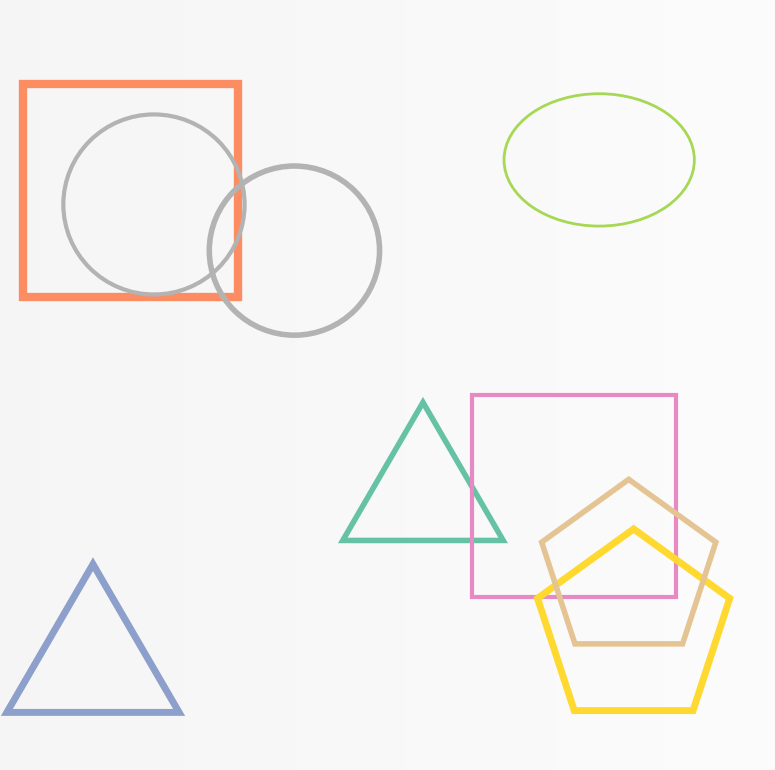[{"shape": "triangle", "thickness": 2, "radius": 0.6, "center": [0.546, 0.358]}, {"shape": "square", "thickness": 3, "radius": 0.69, "center": [0.169, 0.753]}, {"shape": "triangle", "thickness": 2.5, "radius": 0.64, "center": [0.12, 0.139]}, {"shape": "square", "thickness": 1.5, "radius": 0.66, "center": [0.741, 0.355]}, {"shape": "oval", "thickness": 1, "radius": 0.61, "center": [0.773, 0.792]}, {"shape": "pentagon", "thickness": 2.5, "radius": 0.65, "center": [0.818, 0.183]}, {"shape": "pentagon", "thickness": 2, "radius": 0.59, "center": [0.811, 0.259]}, {"shape": "circle", "thickness": 2, "radius": 0.55, "center": [0.38, 0.675]}, {"shape": "circle", "thickness": 1.5, "radius": 0.58, "center": [0.199, 0.734]}]